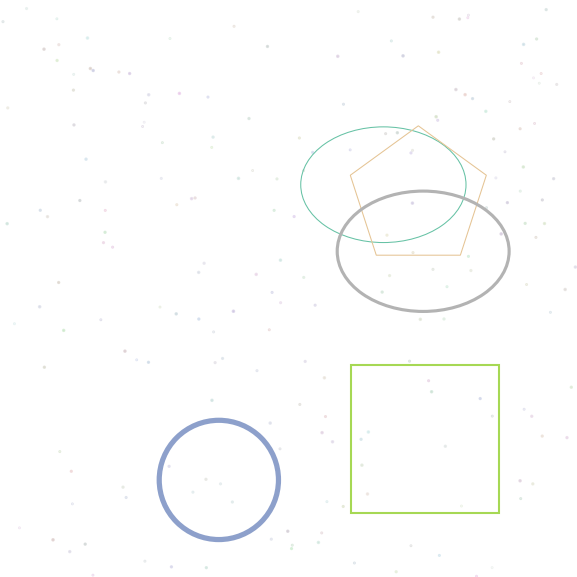[{"shape": "oval", "thickness": 0.5, "radius": 0.72, "center": [0.664, 0.679]}, {"shape": "circle", "thickness": 2.5, "radius": 0.52, "center": [0.379, 0.168]}, {"shape": "square", "thickness": 1, "radius": 0.64, "center": [0.737, 0.238]}, {"shape": "pentagon", "thickness": 0.5, "radius": 0.62, "center": [0.724, 0.657]}, {"shape": "oval", "thickness": 1.5, "radius": 0.74, "center": [0.733, 0.564]}]